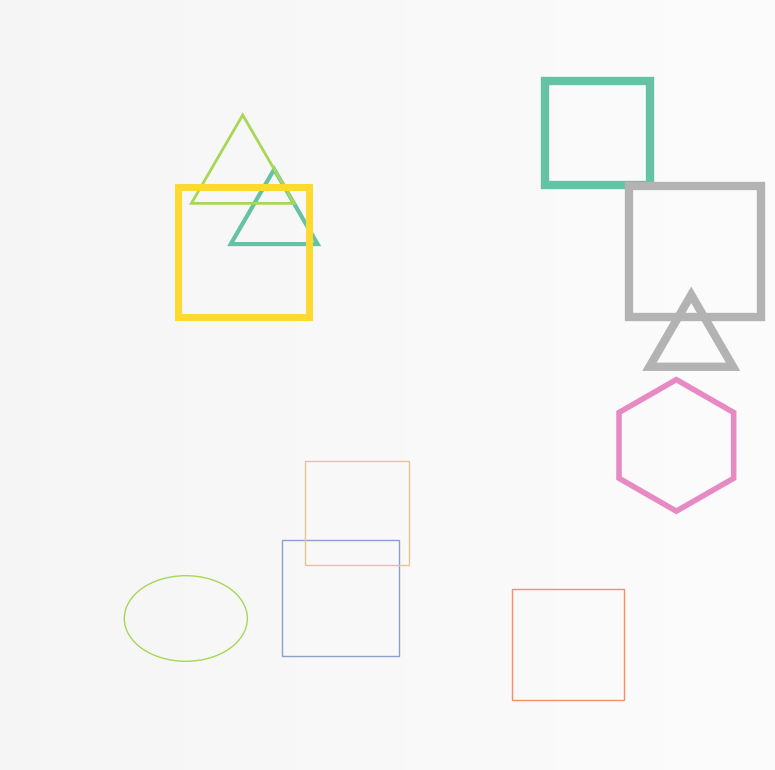[{"shape": "triangle", "thickness": 1.5, "radius": 0.32, "center": [0.354, 0.715]}, {"shape": "square", "thickness": 3, "radius": 0.34, "center": [0.771, 0.827]}, {"shape": "square", "thickness": 0.5, "radius": 0.36, "center": [0.733, 0.163]}, {"shape": "square", "thickness": 0.5, "radius": 0.38, "center": [0.44, 0.223]}, {"shape": "hexagon", "thickness": 2, "radius": 0.43, "center": [0.873, 0.422]}, {"shape": "oval", "thickness": 0.5, "radius": 0.4, "center": [0.24, 0.197]}, {"shape": "triangle", "thickness": 1, "radius": 0.38, "center": [0.313, 0.774]}, {"shape": "square", "thickness": 2.5, "radius": 0.42, "center": [0.314, 0.673]}, {"shape": "square", "thickness": 0.5, "radius": 0.34, "center": [0.461, 0.334]}, {"shape": "square", "thickness": 3, "radius": 0.43, "center": [0.897, 0.673]}, {"shape": "triangle", "thickness": 3, "radius": 0.31, "center": [0.892, 0.555]}]